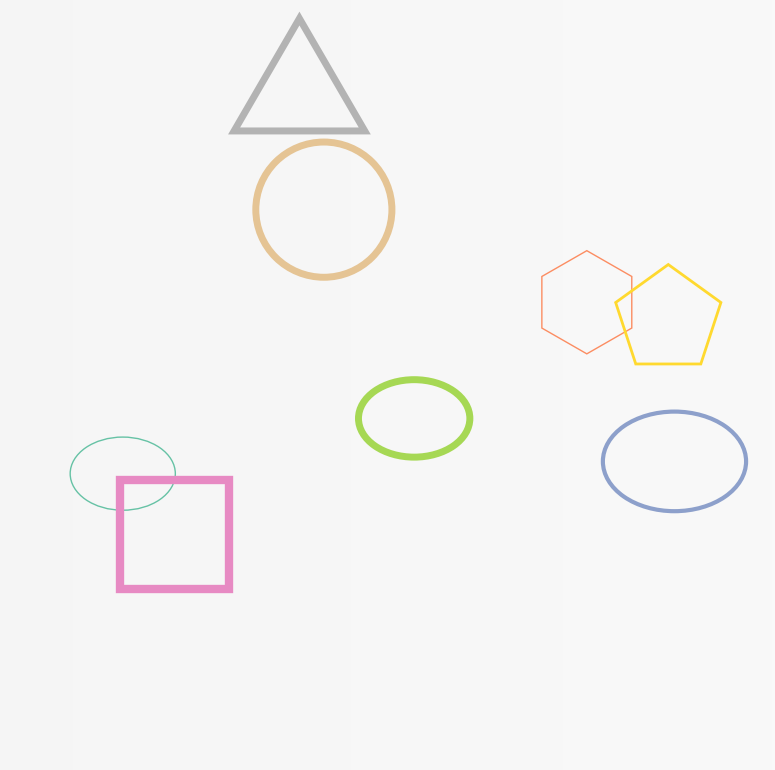[{"shape": "oval", "thickness": 0.5, "radius": 0.34, "center": [0.158, 0.385]}, {"shape": "hexagon", "thickness": 0.5, "radius": 0.33, "center": [0.757, 0.607]}, {"shape": "oval", "thickness": 1.5, "radius": 0.46, "center": [0.87, 0.401]}, {"shape": "square", "thickness": 3, "radius": 0.35, "center": [0.225, 0.306]}, {"shape": "oval", "thickness": 2.5, "radius": 0.36, "center": [0.534, 0.457]}, {"shape": "pentagon", "thickness": 1, "radius": 0.36, "center": [0.862, 0.585]}, {"shape": "circle", "thickness": 2.5, "radius": 0.44, "center": [0.418, 0.728]}, {"shape": "triangle", "thickness": 2.5, "radius": 0.49, "center": [0.386, 0.879]}]